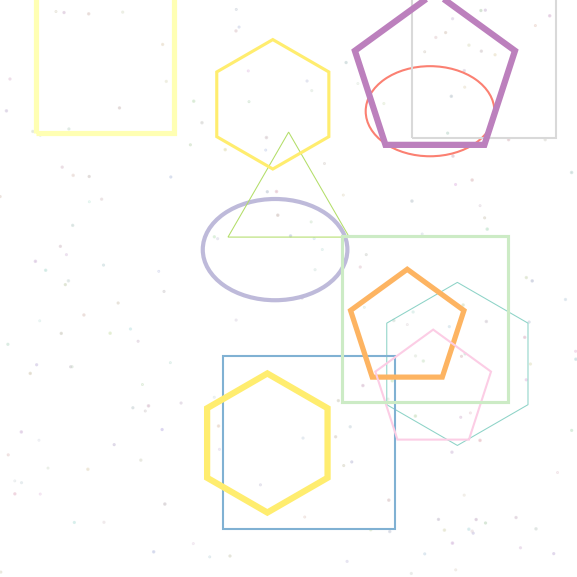[{"shape": "hexagon", "thickness": 0.5, "radius": 0.71, "center": [0.792, 0.369]}, {"shape": "square", "thickness": 2.5, "radius": 0.6, "center": [0.181, 0.888]}, {"shape": "oval", "thickness": 2, "radius": 0.63, "center": [0.476, 0.567]}, {"shape": "oval", "thickness": 1, "radius": 0.56, "center": [0.745, 0.807]}, {"shape": "square", "thickness": 1, "radius": 0.75, "center": [0.535, 0.233]}, {"shape": "pentagon", "thickness": 2.5, "radius": 0.52, "center": [0.705, 0.43]}, {"shape": "triangle", "thickness": 0.5, "radius": 0.61, "center": [0.5, 0.649]}, {"shape": "pentagon", "thickness": 1, "radius": 0.53, "center": [0.75, 0.323]}, {"shape": "square", "thickness": 1, "radius": 0.62, "center": [0.838, 0.885]}, {"shape": "pentagon", "thickness": 3, "radius": 0.73, "center": [0.753, 0.866]}, {"shape": "square", "thickness": 1.5, "radius": 0.72, "center": [0.736, 0.448]}, {"shape": "hexagon", "thickness": 1.5, "radius": 0.56, "center": [0.472, 0.819]}, {"shape": "hexagon", "thickness": 3, "radius": 0.6, "center": [0.463, 0.232]}]